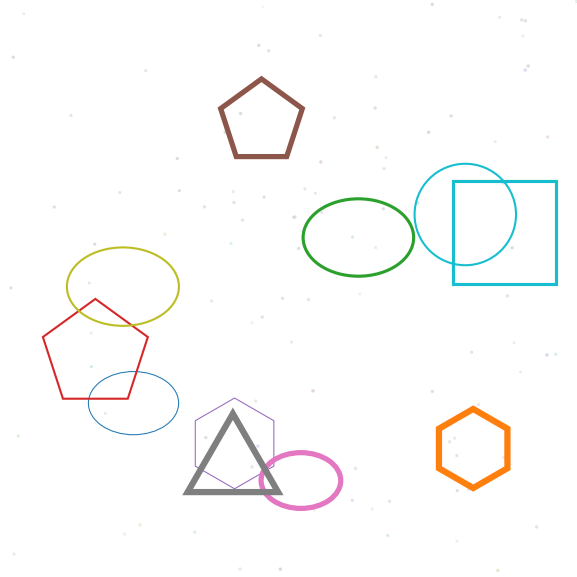[{"shape": "oval", "thickness": 0.5, "radius": 0.39, "center": [0.231, 0.301]}, {"shape": "hexagon", "thickness": 3, "radius": 0.34, "center": [0.819, 0.223]}, {"shape": "oval", "thickness": 1.5, "radius": 0.48, "center": [0.621, 0.588]}, {"shape": "pentagon", "thickness": 1, "radius": 0.48, "center": [0.165, 0.386]}, {"shape": "hexagon", "thickness": 0.5, "radius": 0.39, "center": [0.406, 0.231]}, {"shape": "pentagon", "thickness": 2.5, "radius": 0.37, "center": [0.453, 0.788]}, {"shape": "oval", "thickness": 2.5, "radius": 0.34, "center": [0.521, 0.167]}, {"shape": "triangle", "thickness": 3, "radius": 0.45, "center": [0.403, 0.192]}, {"shape": "oval", "thickness": 1, "radius": 0.48, "center": [0.213, 0.503]}, {"shape": "circle", "thickness": 1, "radius": 0.44, "center": [0.806, 0.628]}, {"shape": "square", "thickness": 1.5, "radius": 0.45, "center": [0.874, 0.597]}]